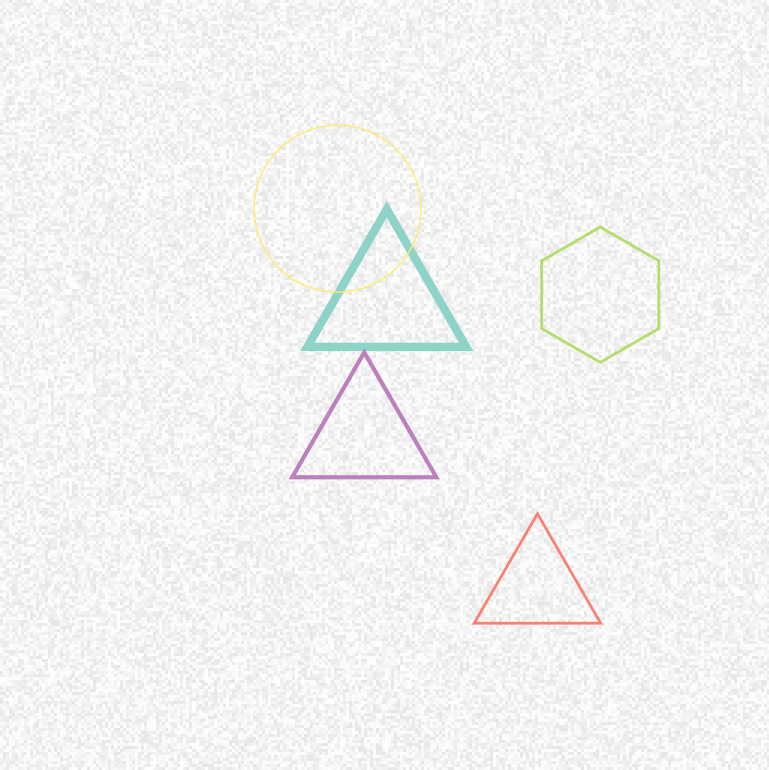[{"shape": "triangle", "thickness": 3, "radius": 0.6, "center": [0.502, 0.609]}, {"shape": "triangle", "thickness": 1, "radius": 0.47, "center": [0.698, 0.238]}, {"shape": "hexagon", "thickness": 1, "radius": 0.44, "center": [0.78, 0.617]}, {"shape": "triangle", "thickness": 1.5, "radius": 0.54, "center": [0.473, 0.434]}, {"shape": "circle", "thickness": 0.5, "radius": 0.54, "center": [0.438, 0.729]}]